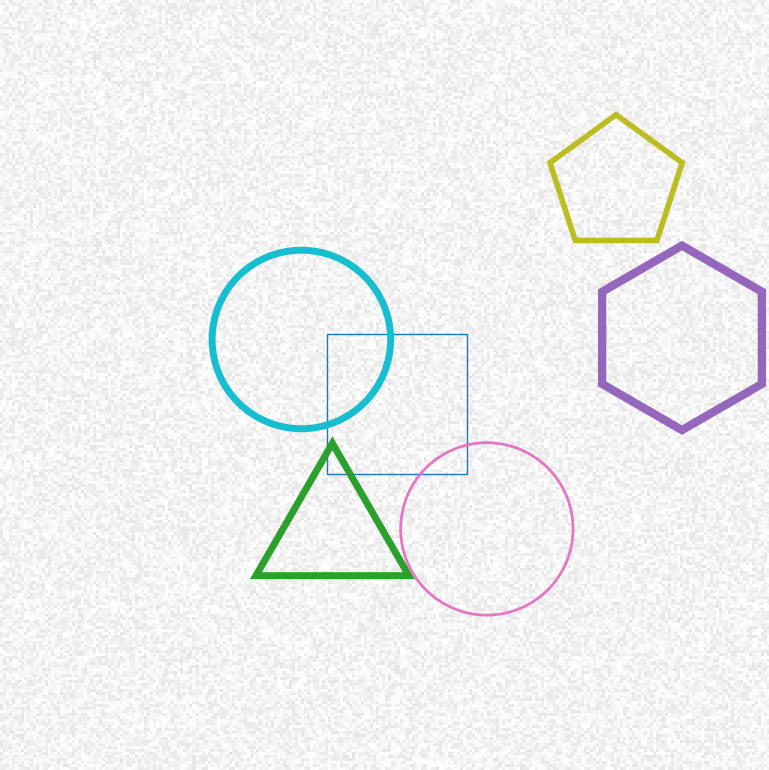[{"shape": "square", "thickness": 0.5, "radius": 0.45, "center": [0.516, 0.476]}, {"shape": "triangle", "thickness": 2.5, "radius": 0.57, "center": [0.432, 0.31]}, {"shape": "hexagon", "thickness": 3, "radius": 0.6, "center": [0.886, 0.561]}, {"shape": "circle", "thickness": 1, "radius": 0.56, "center": [0.632, 0.313]}, {"shape": "pentagon", "thickness": 2, "radius": 0.45, "center": [0.8, 0.761]}, {"shape": "circle", "thickness": 2.5, "radius": 0.58, "center": [0.391, 0.559]}]